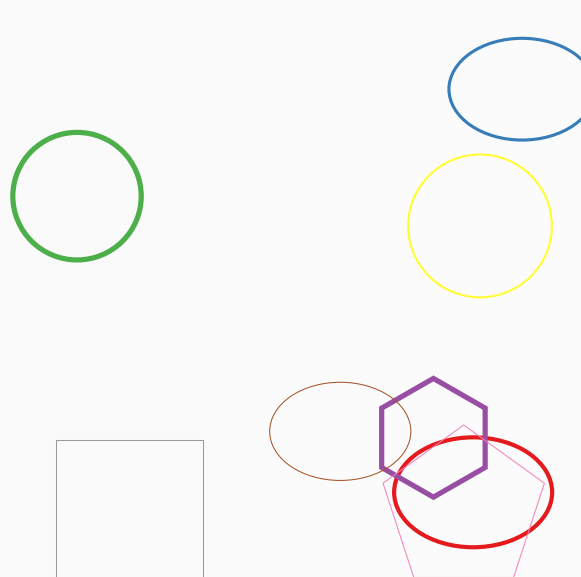[{"shape": "oval", "thickness": 2, "radius": 0.68, "center": [0.814, 0.147]}, {"shape": "oval", "thickness": 1.5, "radius": 0.63, "center": [0.898, 0.845]}, {"shape": "circle", "thickness": 2.5, "radius": 0.55, "center": [0.133, 0.659]}, {"shape": "hexagon", "thickness": 2.5, "radius": 0.51, "center": [0.746, 0.241]}, {"shape": "circle", "thickness": 1, "radius": 0.62, "center": [0.826, 0.608]}, {"shape": "oval", "thickness": 0.5, "radius": 0.61, "center": [0.585, 0.252]}, {"shape": "pentagon", "thickness": 0.5, "radius": 0.73, "center": [0.798, 0.117]}, {"shape": "square", "thickness": 0.5, "radius": 0.63, "center": [0.223, 0.111]}]